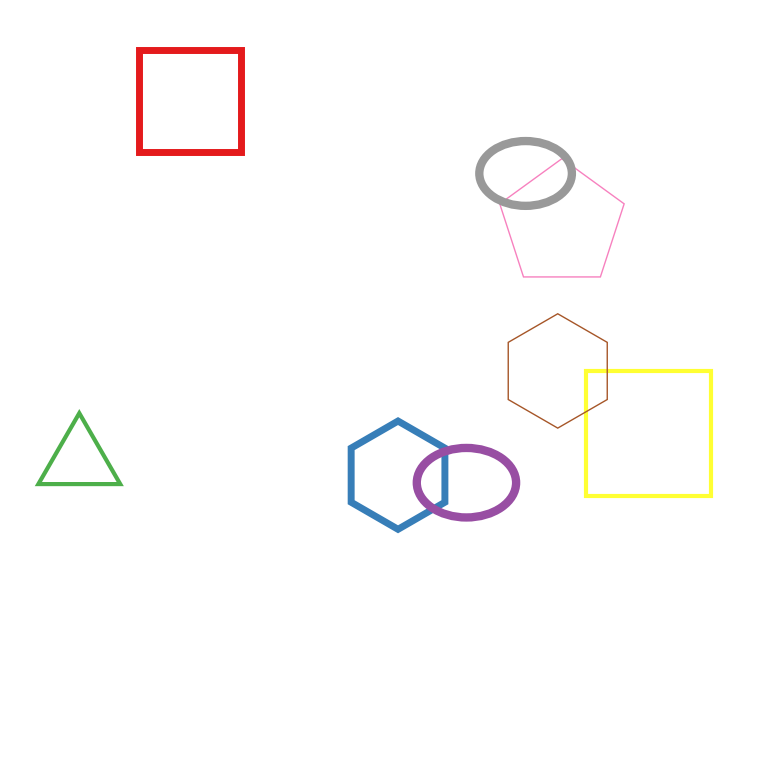[{"shape": "square", "thickness": 2.5, "radius": 0.33, "center": [0.247, 0.868]}, {"shape": "hexagon", "thickness": 2.5, "radius": 0.35, "center": [0.517, 0.383]}, {"shape": "triangle", "thickness": 1.5, "radius": 0.31, "center": [0.103, 0.402]}, {"shape": "oval", "thickness": 3, "radius": 0.32, "center": [0.606, 0.373]}, {"shape": "square", "thickness": 1.5, "radius": 0.41, "center": [0.842, 0.437]}, {"shape": "hexagon", "thickness": 0.5, "radius": 0.37, "center": [0.724, 0.518]}, {"shape": "pentagon", "thickness": 0.5, "radius": 0.42, "center": [0.73, 0.709]}, {"shape": "oval", "thickness": 3, "radius": 0.3, "center": [0.683, 0.775]}]